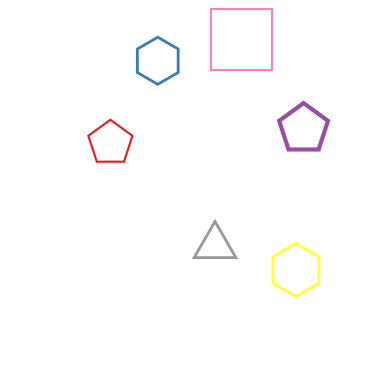[{"shape": "pentagon", "thickness": 1.5, "radius": 0.3, "center": [0.287, 0.629]}, {"shape": "hexagon", "thickness": 2, "radius": 0.31, "center": [0.41, 0.842]}, {"shape": "pentagon", "thickness": 3, "radius": 0.33, "center": [0.789, 0.666]}, {"shape": "hexagon", "thickness": 2, "radius": 0.34, "center": [0.769, 0.299]}, {"shape": "square", "thickness": 1.5, "radius": 0.4, "center": [0.628, 0.898]}, {"shape": "triangle", "thickness": 2, "radius": 0.31, "center": [0.558, 0.362]}]